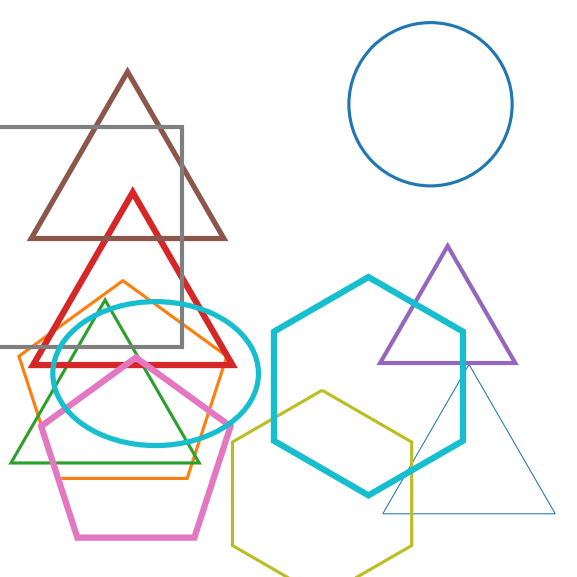[{"shape": "circle", "thickness": 1.5, "radius": 0.71, "center": [0.745, 0.819]}, {"shape": "triangle", "thickness": 0.5, "radius": 0.86, "center": [0.812, 0.196]}, {"shape": "pentagon", "thickness": 1.5, "radius": 0.95, "center": [0.213, 0.324]}, {"shape": "triangle", "thickness": 1.5, "radius": 0.94, "center": [0.182, 0.292]}, {"shape": "triangle", "thickness": 3, "radius": 1.0, "center": [0.23, 0.467]}, {"shape": "triangle", "thickness": 2, "radius": 0.68, "center": [0.775, 0.438]}, {"shape": "triangle", "thickness": 2.5, "radius": 0.96, "center": [0.221, 0.682]}, {"shape": "pentagon", "thickness": 3, "radius": 0.86, "center": [0.235, 0.208]}, {"shape": "square", "thickness": 2, "radius": 0.95, "center": [0.125, 0.589]}, {"shape": "hexagon", "thickness": 1.5, "radius": 0.9, "center": [0.558, 0.144]}, {"shape": "oval", "thickness": 2.5, "radius": 0.89, "center": [0.27, 0.352]}, {"shape": "hexagon", "thickness": 3, "radius": 0.95, "center": [0.638, 0.33]}]